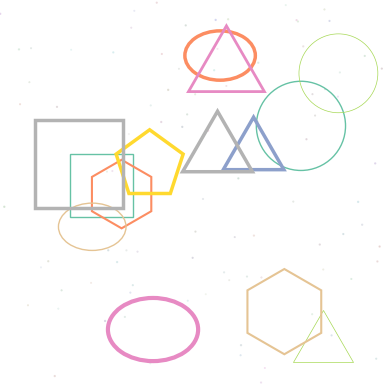[{"shape": "circle", "thickness": 1, "radius": 0.58, "center": [0.782, 0.673]}, {"shape": "square", "thickness": 1, "radius": 0.41, "center": [0.263, 0.517]}, {"shape": "hexagon", "thickness": 1.5, "radius": 0.45, "center": [0.316, 0.496]}, {"shape": "oval", "thickness": 2.5, "radius": 0.46, "center": [0.572, 0.856]}, {"shape": "triangle", "thickness": 2.5, "radius": 0.45, "center": [0.659, 0.605]}, {"shape": "oval", "thickness": 3, "radius": 0.59, "center": [0.397, 0.144]}, {"shape": "triangle", "thickness": 2, "radius": 0.57, "center": [0.588, 0.819]}, {"shape": "circle", "thickness": 0.5, "radius": 0.51, "center": [0.879, 0.81]}, {"shape": "triangle", "thickness": 0.5, "radius": 0.45, "center": [0.84, 0.103]}, {"shape": "pentagon", "thickness": 2.5, "radius": 0.46, "center": [0.389, 0.571]}, {"shape": "hexagon", "thickness": 1.5, "radius": 0.55, "center": [0.739, 0.191]}, {"shape": "oval", "thickness": 1, "radius": 0.44, "center": [0.24, 0.411]}, {"shape": "square", "thickness": 2.5, "radius": 0.57, "center": [0.205, 0.575]}, {"shape": "triangle", "thickness": 2.5, "radius": 0.52, "center": [0.565, 0.606]}]